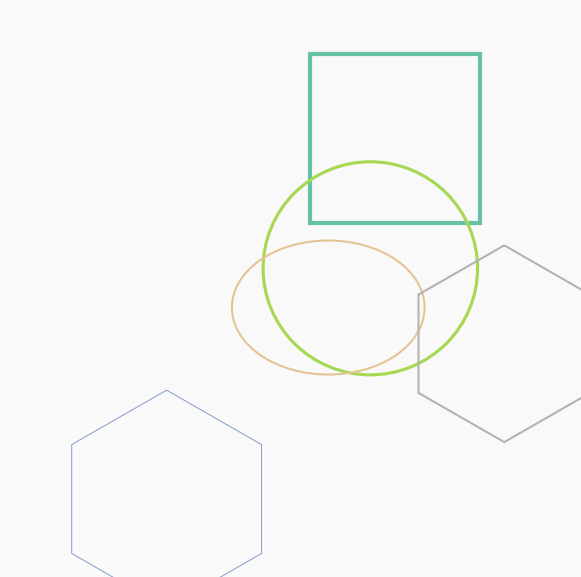[{"shape": "square", "thickness": 2, "radius": 0.73, "center": [0.68, 0.759]}, {"shape": "hexagon", "thickness": 0.5, "radius": 0.94, "center": [0.287, 0.135]}, {"shape": "circle", "thickness": 1.5, "radius": 0.92, "center": [0.637, 0.535]}, {"shape": "oval", "thickness": 1, "radius": 0.83, "center": [0.565, 0.467]}, {"shape": "hexagon", "thickness": 1, "radius": 0.85, "center": [0.868, 0.404]}]